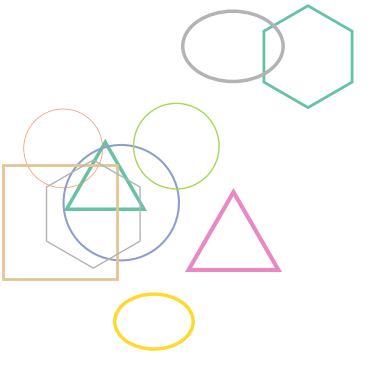[{"shape": "hexagon", "thickness": 2, "radius": 0.66, "center": [0.8, 0.853]}, {"shape": "triangle", "thickness": 2.5, "radius": 0.58, "center": [0.273, 0.515]}, {"shape": "circle", "thickness": 0.5, "radius": 0.51, "center": [0.164, 0.614]}, {"shape": "circle", "thickness": 1.5, "radius": 0.75, "center": [0.315, 0.474]}, {"shape": "triangle", "thickness": 3, "radius": 0.67, "center": [0.606, 0.366]}, {"shape": "circle", "thickness": 1, "radius": 0.56, "center": [0.458, 0.62]}, {"shape": "oval", "thickness": 2.5, "radius": 0.51, "center": [0.4, 0.165]}, {"shape": "square", "thickness": 2, "radius": 0.74, "center": [0.156, 0.423]}, {"shape": "oval", "thickness": 2.5, "radius": 0.65, "center": [0.605, 0.88]}, {"shape": "hexagon", "thickness": 1, "radius": 0.7, "center": [0.242, 0.444]}]